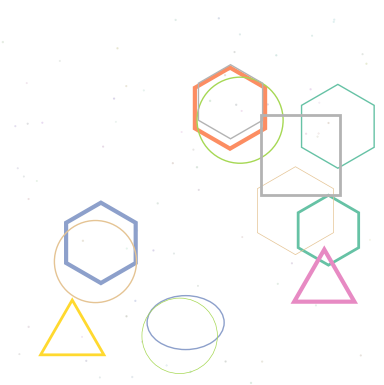[{"shape": "hexagon", "thickness": 2, "radius": 0.45, "center": [0.853, 0.402]}, {"shape": "hexagon", "thickness": 1, "radius": 0.54, "center": [0.878, 0.672]}, {"shape": "hexagon", "thickness": 3, "radius": 0.53, "center": [0.597, 0.719]}, {"shape": "hexagon", "thickness": 3, "radius": 0.52, "center": [0.262, 0.369]}, {"shape": "oval", "thickness": 1, "radius": 0.5, "center": [0.482, 0.162]}, {"shape": "triangle", "thickness": 3, "radius": 0.45, "center": [0.842, 0.262]}, {"shape": "circle", "thickness": 0.5, "radius": 0.49, "center": [0.467, 0.128]}, {"shape": "circle", "thickness": 1, "radius": 0.56, "center": [0.624, 0.688]}, {"shape": "triangle", "thickness": 2, "radius": 0.47, "center": [0.188, 0.126]}, {"shape": "circle", "thickness": 1, "radius": 0.53, "center": [0.248, 0.321]}, {"shape": "hexagon", "thickness": 0.5, "radius": 0.57, "center": [0.767, 0.453]}, {"shape": "hexagon", "thickness": 1, "radius": 0.48, "center": [0.599, 0.736]}, {"shape": "square", "thickness": 2, "radius": 0.52, "center": [0.78, 0.597]}]